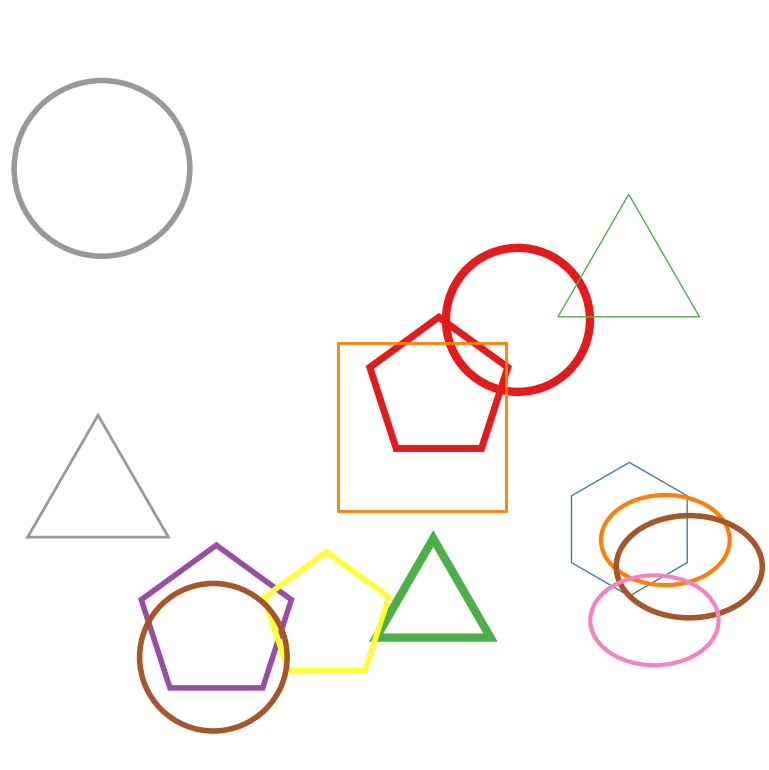[{"shape": "circle", "thickness": 3, "radius": 0.47, "center": [0.673, 0.585]}, {"shape": "pentagon", "thickness": 2.5, "radius": 0.47, "center": [0.57, 0.494]}, {"shape": "hexagon", "thickness": 0.5, "radius": 0.43, "center": [0.817, 0.313]}, {"shape": "triangle", "thickness": 3, "radius": 0.43, "center": [0.563, 0.215]}, {"shape": "triangle", "thickness": 0.5, "radius": 0.53, "center": [0.817, 0.642]}, {"shape": "pentagon", "thickness": 2, "radius": 0.51, "center": [0.281, 0.19]}, {"shape": "oval", "thickness": 1.5, "radius": 0.42, "center": [0.864, 0.299]}, {"shape": "square", "thickness": 1, "radius": 0.55, "center": [0.548, 0.446]}, {"shape": "pentagon", "thickness": 2, "radius": 0.43, "center": [0.424, 0.198]}, {"shape": "circle", "thickness": 2, "radius": 0.48, "center": [0.277, 0.146]}, {"shape": "oval", "thickness": 2, "radius": 0.47, "center": [0.895, 0.264]}, {"shape": "oval", "thickness": 1.5, "radius": 0.42, "center": [0.85, 0.194]}, {"shape": "circle", "thickness": 2, "radius": 0.57, "center": [0.132, 0.781]}, {"shape": "triangle", "thickness": 1, "radius": 0.53, "center": [0.127, 0.355]}]